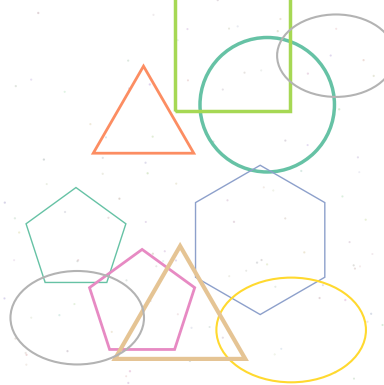[{"shape": "circle", "thickness": 2.5, "radius": 0.87, "center": [0.694, 0.728]}, {"shape": "pentagon", "thickness": 1, "radius": 0.68, "center": [0.197, 0.377]}, {"shape": "triangle", "thickness": 2, "radius": 0.75, "center": [0.373, 0.677]}, {"shape": "hexagon", "thickness": 1, "radius": 0.97, "center": [0.676, 0.377]}, {"shape": "pentagon", "thickness": 2, "radius": 0.72, "center": [0.369, 0.209]}, {"shape": "square", "thickness": 2.5, "radius": 0.75, "center": [0.604, 0.863]}, {"shape": "oval", "thickness": 1.5, "radius": 0.97, "center": [0.756, 0.143]}, {"shape": "triangle", "thickness": 3, "radius": 0.98, "center": [0.468, 0.166]}, {"shape": "oval", "thickness": 1.5, "radius": 0.76, "center": [0.873, 0.855]}, {"shape": "oval", "thickness": 1.5, "radius": 0.87, "center": [0.201, 0.175]}]